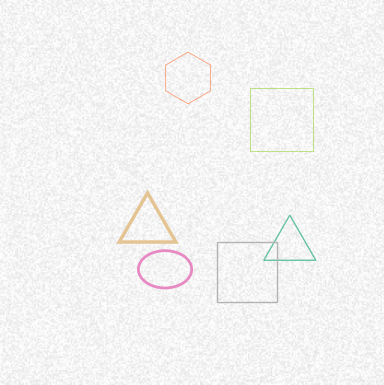[{"shape": "triangle", "thickness": 1, "radius": 0.39, "center": [0.753, 0.363]}, {"shape": "hexagon", "thickness": 0.5, "radius": 0.34, "center": [0.488, 0.798]}, {"shape": "oval", "thickness": 2, "radius": 0.35, "center": [0.429, 0.3]}, {"shape": "square", "thickness": 0.5, "radius": 0.41, "center": [0.731, 0.69]}, {"shape": "triangle", "thickness": 2.5, "radius": 0.42, "center": [0.383, 0.414]}, {"shape": "square", "thickness": 1, "radius": 0.38, "center": [0.641, 0.294]}]